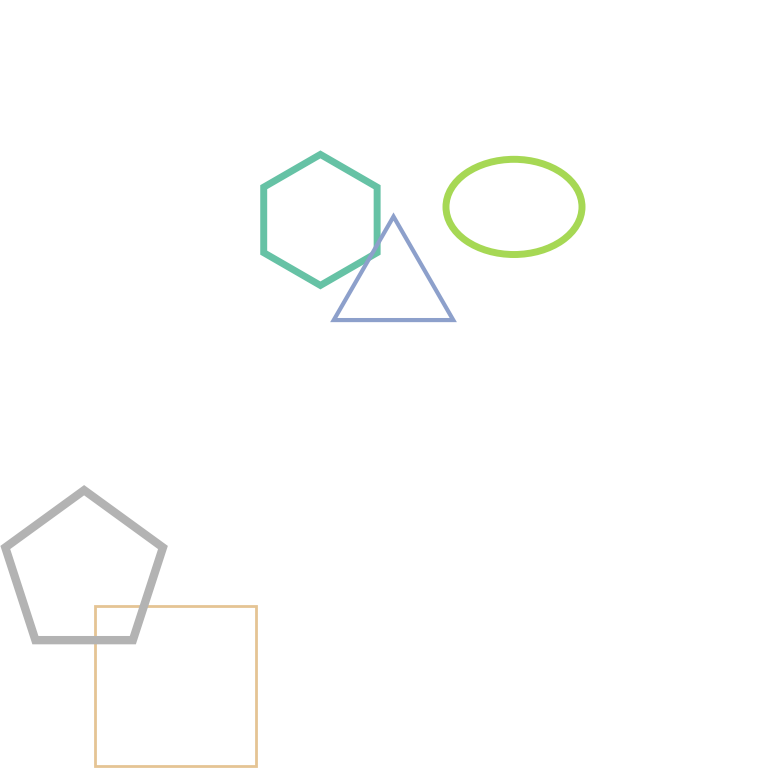[{"shape": "hexagon", "thickness": 2.5, "radius": 0.43, "center": [0.416, 0.714]}, {"shape": "triangle", "thickness": 1.5, "radius": 0.45, "center": [0.511, 0.629]}, {"shape": "oval", "thickness": 2.5, "radius": 0.44, "center": [0.668, 0.731]}, {"shape": "square", "thickness": 1, "radius": 0.52, "center": [0.228, 0.109]}, {"shape": "pentagon", "thickness": 3, "radius": 0.54, "center": [0.109, 0.256]}]